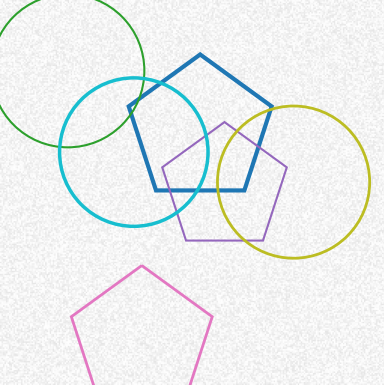[{"shape": "pentagon", "thickness": 3, "radius": 0.98, "center": [0.52, 0.663]}, {"shape": "circle", "thickness": 1.5, "radius": 0.99, "center": [0.176, 0.816]}, {"shape": "pentagon", "thickness": 1.5, "radius": 0.85, "center": [0.583, 0.513]}, {"shape": "pentagon", "thickness": 2, "radius": 0.96, "center": [0.368, 0.118]}, {"shape": "circle", "thickness": 2, "radius": 0.99, "center": [0.763, 0.527]}, {"shape": "circle", "thickness": 2.5, "radius": 0.96, "center": [0.348, 0.605]}]